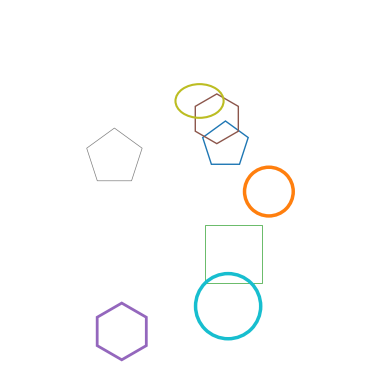[{"shape": "pentagon", "thickness": 1, "radius": 0.31, "center": [0.586, 0.624]}, {"shape": "circle", "thickness": 2.5, "radius": 0.32, "center": [0.698, 0.502]}, {"shape": "square", "thickness": 0.5, "radius": 0.37, "center": [0.606, 0.34]}, {"shape": "hexagon", "thickness": 2, "radius": 0.37, "center": [0.316, 0.139]}, {"shape": "hexagon", "thickness": 1, "radius": 0.32, "center": [0.563, 0.691]}, {"shape": "pentagon", "thickness": 0.5, "radius": 0.38, "center": [0.297, 0.592]}, {"shape": "oval", "thickness": 1.5, "radius": 0.31, "center": [0.518, 0.738]}, {"shape": "circle", "thickness": 2.5, "radius": 0.42, "center": [0.593, 0.205]}]